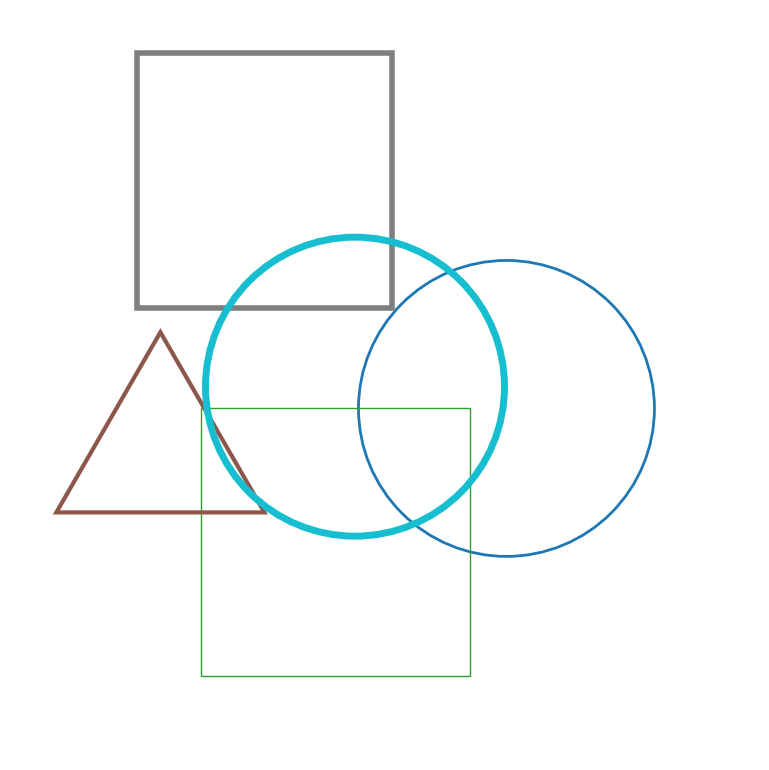[{"shape": "circle", "thickness": 1, "radius": 0.96, "center": [0.658, 0.47]}, {"shape": "square", "thickness": 0.5, "radius": 0.87, "center": [0.435, 0.296]}, {"shape": "triangle", "thickness": 1.5, "radius": 0.78, "center": [0.208, 0.413]}, {"shape": "square", "thickness": 2, "radius": 0.83, "center": [0.344, 0.766]}, {"shape": "circle", "thickness": 2.5, "radius": 0.97, "center": [0.461, 0.498]}]